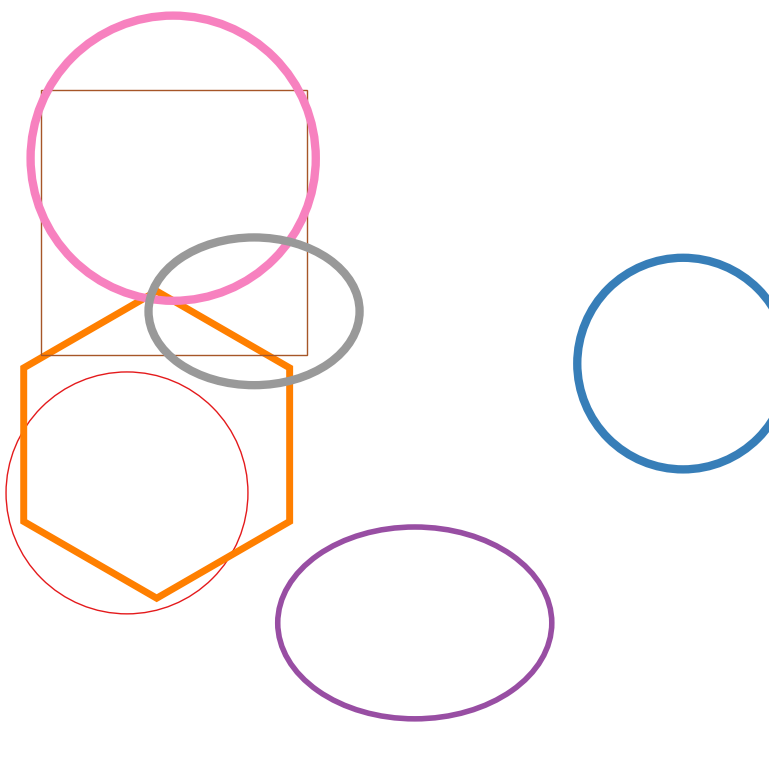[{"shape": "circle", "thickness": 0.5, "radius": 0.79, "center": [0.165, 0.36]}, {"shape": "circle", "thickness": 3, "radius": 0.69, "center": [0.887, 0.528]}, {"shape": "oval", "thickness": 2, "radius": 0.89, "center": [0.539, 0.191]}, {"shape": "hexagon", "thickness": 2.5, "radius": 1.0, "center": [0.203, 0.423]}, {"shape": "square", "thickness": 0.5, "radius": 0.86, "center": [0.226, 0.711]}, {"shape": "circle", "thickness": 3, "radius": 0.93, "center": [0.225, 0.795]}, {"shape": "oval", "thickness": 3, "radius": 0.69, "center": [0.33, 0.596]}]